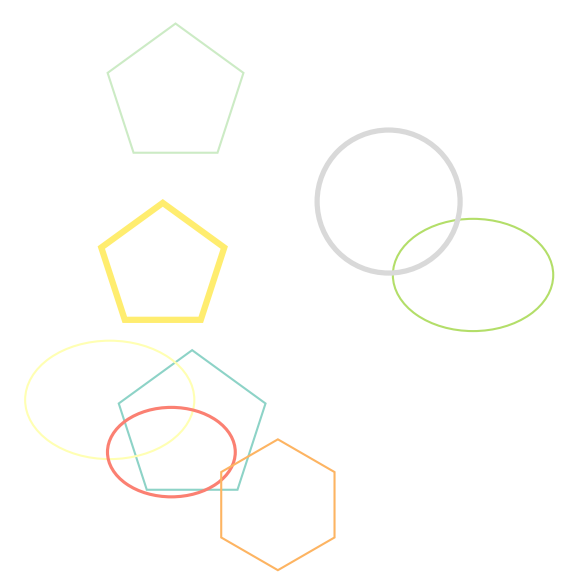[{"shape": "pentagon", "thickness": 1, "radius": 0.67, "center": [0.333, 0.259]}, {"shape": "oval", "thickness": 1, "radius": 0.73, "center": [0.19, 0.307]}, {"shape": "oval", "thickness": 1.5, "radius": 0.55, "center": [0.297, 0.216]}, {"shape": "hexagon", "thickness": 1, "radius": 0.57, "center": [0.481, 0.125]}, {"shape": "oval", "thickness": 1, "radius": 0.69, "center": [0.819, 0.523]}, {"shape": "circle", "thickness": 2.5, "radius": 0.62, "center": [0.673, 0.65]}, {"shape": "pentagon", "thickness": 1, "radius": 0.62, "center": [0.304, 0.835]}, {"shape": "pentagon", "thickness": 3, "radius": 0.56, "center": [0.282, 0.536]}]